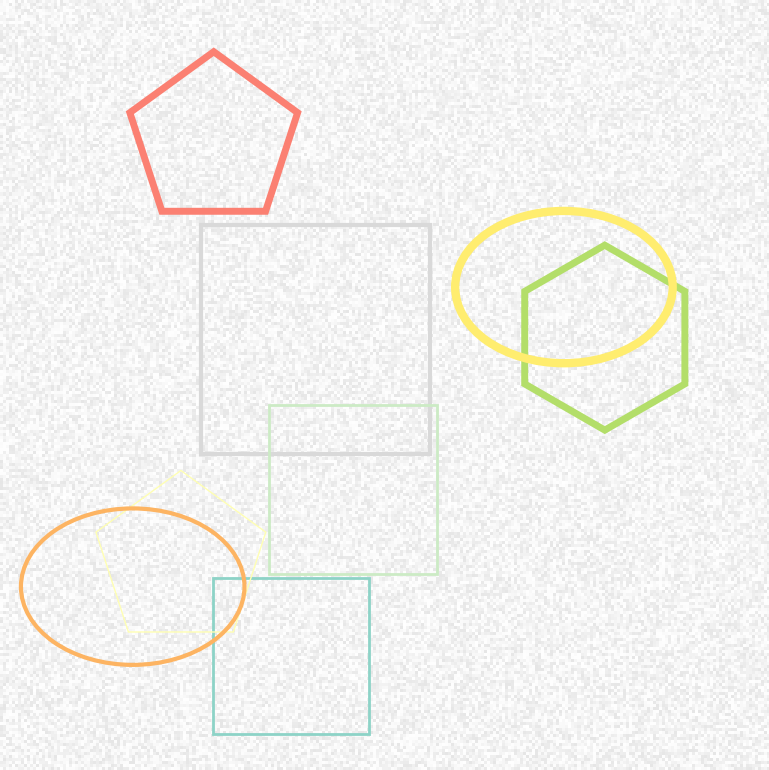[{"shape": "square", "thickness": 1, "radius": 0.51, "center": [0.378, 0.148]}, {"shape": "pentagon", "thickness": 0.5, "radius": 0.58, "center": [0.235, 0.273]}, {"shape": "pentagon", "thickness": 2.5, "radius": 0.57, "center": [0.278, 0.818]}, {"shape": "oval", "thickness": 1.5, "radius": 0.73, "center": [0.172, 0.238]}, {"shape": "hexagon", "thickness": 2.5, "radius": 0.6, "center": [0.785, 0.561]}, {"shape": "square", "thickness": 1.5, "radius": 0.74, "center": [0.41, 0.559]}, {"shape": "square", "thickness": 1, "radius": 0.55, "center": [0.459, 0.364]}, {"shape": "oval", "thickness": 3, "radius": 0.71, "center": [0.732, 0.627]}]